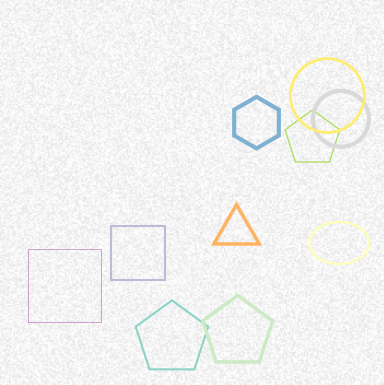[{"shape": "pentagon", "thickness": 1.5, "radius": 0.5, "center": [0.447, 0.121]}, {"shape": "oval", "thickness": 1.5, "radius": 0.39, "center": [0.881, 0.369]}, {"shape": "square", "thickness": 1.5, "radius": 0.35, "center": [0.359, 0.343]}, {"shape": "hexagon", "thickness": 3, "radius": 0.33, "center": [0.666, 0.681]}, {"shape": "triangle", "thickness": 2.5, "radius": 0.34, "center": [0.614, 0.4]}, {"shape": "pentagon", "thickness": 1, "radius": 0.37, "center": [0.811, 0.64]}, {"shape": "circle", "thickness": 3, "radius": 0.36, "center": [0.886, 0.691]}, {"shape": "square", "thickness": 0.5, "radius": 0.47, "center": [0.169, 0.259]}, {"shape": "pentagon", "thickness": 2.5, "radius": 0.48, "center": [0.617, 0.137]}, {"shape": "circle", "thickness": 2, "radius": 0.48, "center": [0.85, 0.752]}]